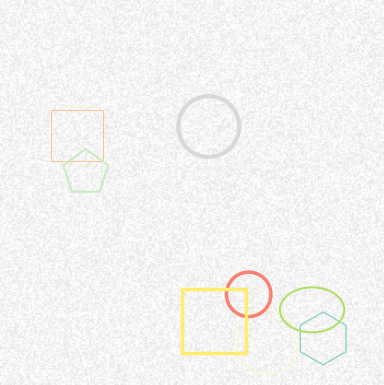[{"shape": "hexagon", "thickness": 1, "radius": 0.34, "center": [0.839, 0.121]}, {"shape": "circle", "thickness": 0.5, "radius": 0.42, "center": [0.692, 0.111]}, {"shape": "circle", "thickness": 2.5, "radius": 0.29, "center": [0.646, 0.235]}, {"shape": "square", "thickness": 0.5, "radius": 0.33, "center": [0.2, 0.648]}, {"shape": "oval", "thickness": 1.5, "radius": 0.42, "center": [0.811, 0.195]}, {"shape": "circle", "thickness": 3, "radius": 0.4, "center": [0.542, 0.671]}, {"shape": "pentagon", "thickness": 1.5, "radius": 0.31, "center": [0.223, 0.552]}, {"shape": "square", "thickness": 2.5, "radius": 0.41, "center": [0.556, 0.167]}]